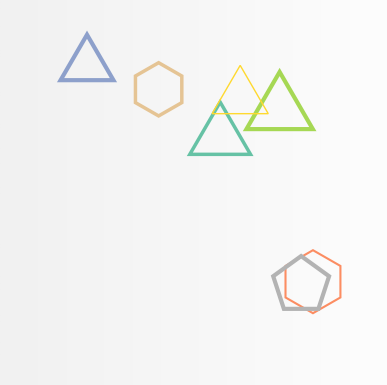[{"shape": "triangle", "thickness": 2.5, "radius": 0.45, "center": [0.568, 0.644]}, {"shape": "hexagon", "thickness": 1.5, "radius": 0.41, "center": [0.808, 0.268]}, {"shape": "triangle", "thickness": 3, "radius": 0.39, "center": [0.225, 0.831]}, {"shape": "triangle", "thickness": 3, "radius": 0.49, "center": [0.722, 0.714]}, {"shape": "triangle", "thickness": 1, "radius": 0.42, "center": [0.62, 0.747]}, {"shape": "hexagon", "thickness": 2.5, "radius": 0.35, "center": [0.409, 0.768]}, {"shape": "pentagon", "thickness": 3, "radius": 0.38, "center": [0.777, 0.259]}]